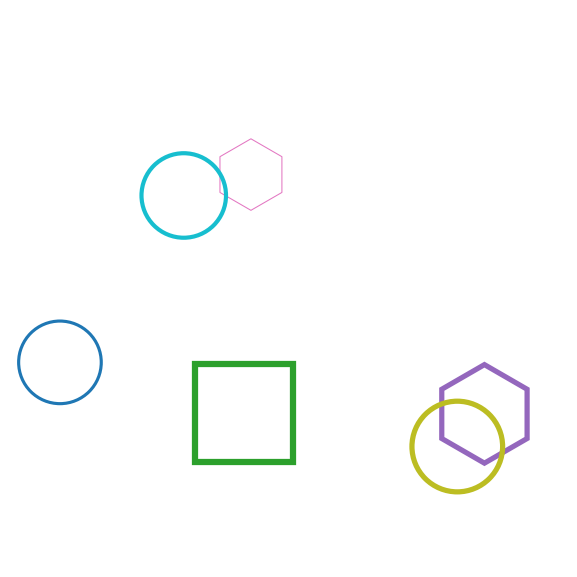[{"shape": "circle", "thickness": 1.5, "radius": 0.36, "center": [0.104, 0.372]}, {"shape": "square", "thickness": 3, "radius": 0.43, "center": [0.423, 0.284]}, {"shape": "hexagon", "thickness": 2.5, "radius": 0.43, "center": [0.839, 0.282]}, {"shape": "hexagon", "thickness": 0.5, "radius": 0.31, "center": [0.435, 0.697]}, {"shape": "circle", "thickness": 2.5, "radius": 0.39, "center": [0.792, 0.226]}, {"shape": "circle", "thickness": 2, "radius": 0.37, "center": [0.318, 0.661]}]